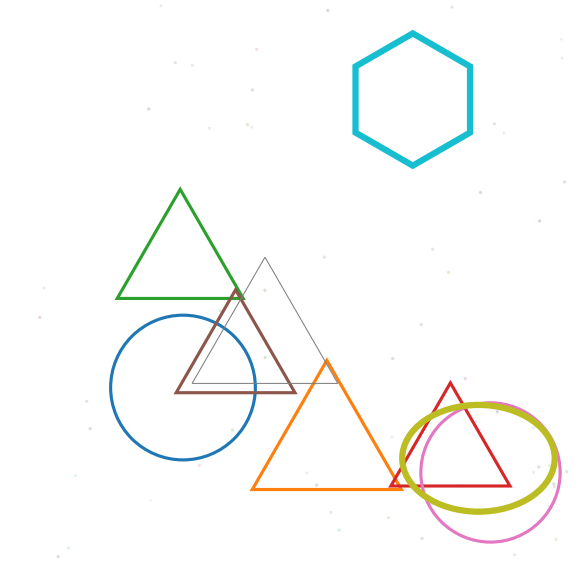[{"shape": "circle", "thickness": 1.5, "radius": 0.63, "center": [0.317, 0.328]}, {"shape": "triangle", "thickness": 1.5, "radius": 0.75, "center": [0.566, 0.226]}, {"shape": "triangle", "thickness": 1.5, "radius": 0.63, "center": [0.312, 0.545]}, {"shape": "triangle", "thickness": 1.5, "radius": 0.6, "center": [0.78, 0.217]}, {"shape": "triangle", "thickness": 1.5, "radius": 0.59, "center": [0.408, 0.379]}, {"shape": "circle", "thickness": 1.5, "radius": 0.6, "center": [0.849, 0.181]}, {"shape": "triangle", "thickness": 0.5, "radius": 0.73, "center": [0.459, 0.408]}, {"shape": "oval", "thickness": 3, "radius": 0.66, "center": [0.829, 0.206]}, {"shape": "hexagon", "thickness": 3, "radius": 0.57, "center": [0.715, 0.827]}]